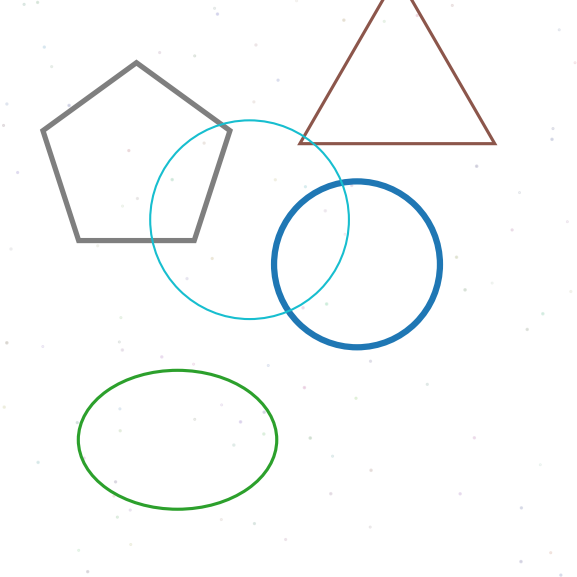[{"shape": "circle", "thickness": 3, "radius": 0.72, "center": [0.618, 0.541]}, {"shape": "oval", "thickness": 1.5, "radius": 0.86, "center": [0.307, 0.238]}, {"shape": "triangle", "thickness": 1.5, "radius": 0.97, "center": [0.688, 0.848]}, {"shape": "pentagon", "thickness": 2.5, "radius": 0.85, "center": [0.236, 0.72]}, {"shape": "circle", "thickness": 1, "radius": 0.86, "center": [0.432, 0.619]}]